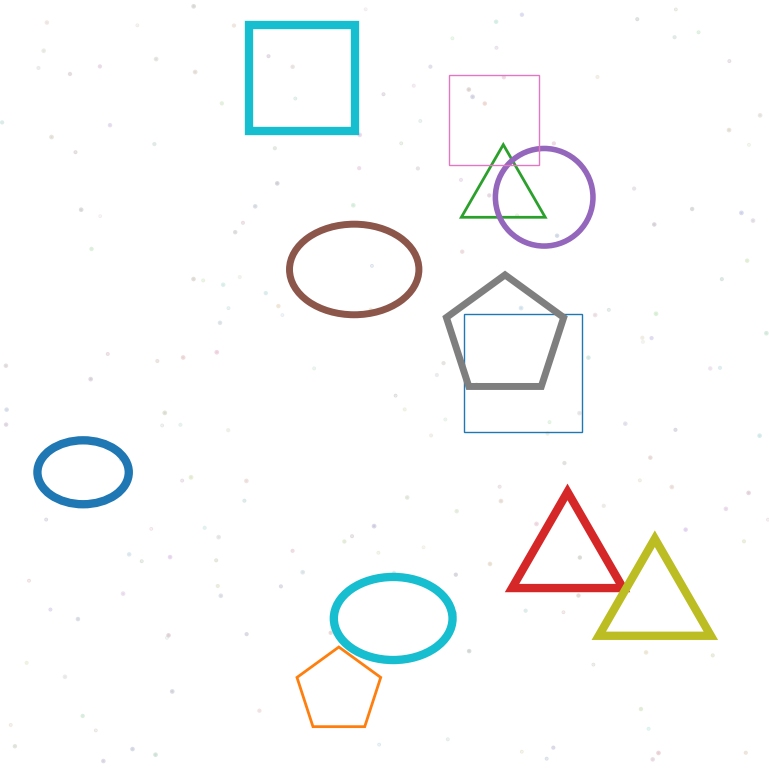[{"shape": "oval", "thickness": 3, "radius": 0.3, "center": [0.108, 0.387]}, {"shape": "square", "thickness": 0.5, "radius": 0.38, "center": [0.679, 0.515]}, {"shape": "pentagon", "thickness": 1, "radius": 0.29, "center": [0.44, 0.103]}, {"shape": "triangle", "thickness": 1, "radius": 0.31, "center": [0.654, 0.749]}, {"shape": "triangle", "thickness": 3, "radius": 0.42, "center": [0.737, 0.278]}, {"shape": "circle", "thickness": 2, "radius": 0.32, "center": [0.707, 0.744]}, {"shape": "oval", "thickness": 2.5, "radius": 0.42, "center": [0.46, 0.65]}, {"shape": "square", "thickness": 0.5, "radius": 0.29, "center": [0.642, 0.844]}, {"shape": "pentagon", "thickness": 2.5, "radius": 0.4, "center": [0.656, 0.563]}, {"shape": "triangle", "thickness": 3, "radius": 0.42, "center": [0.85, 0.216]}, {"shape": "square", "thickness": 3, "radius": 0.34, "center": [0.392, 0.899]}, {"shape": "oval", "thickness": 3, "radius": 0.39, "center": [0.511, 0.197]}]